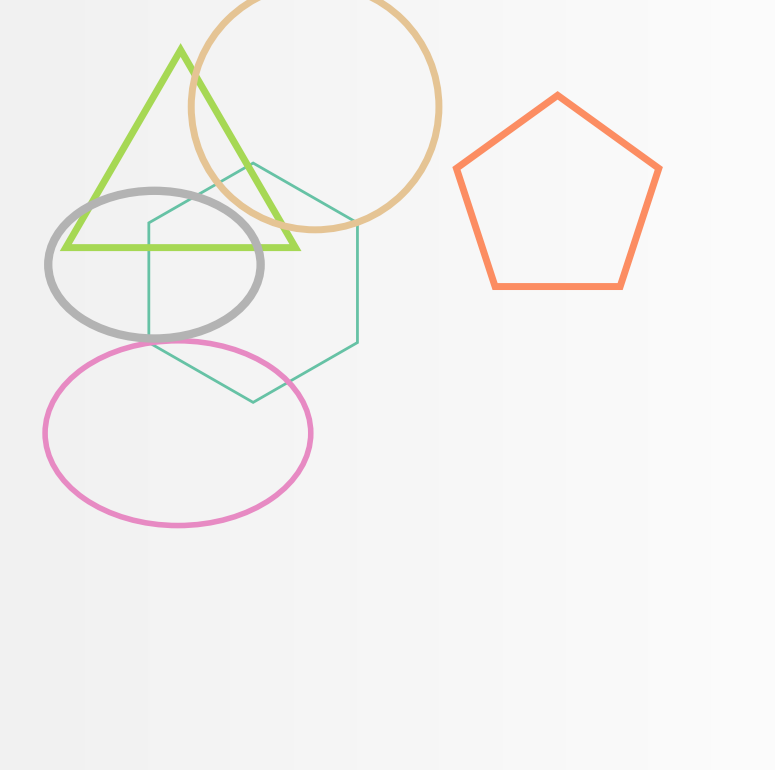[{"shape": "hexagon", "thickness": 1, "radius": 0.78, "center": [0.327, 0.633]}, {"shape": "pentagon", "thickness": 2.5, "radius": 0.69, "center": [0.72, 0.739]}, {"shape": "oval", "thickness": 2, "radius": 0.86, "center": [0.23, 0.437]}, {"shape": "triangle", "thickness": 2.5, "radius": 0.86, "center": [0.233, 0.764]}, {"shape": "circle", "thickness": 2.5, "radius": 0.8, "center": [0.407, 0.861]}, {"shape": "oval", "thickness": 3, "radius": 0.69, "center": [0.199, 0.656]}]